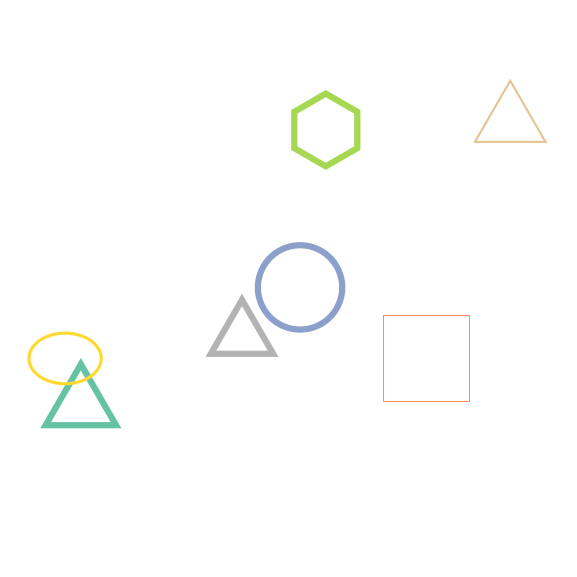[{"shape": "triangle", "thickness": 3, "radius": 0.35, "center": [0.14, 0.298]}, {"shape": "square", "thickness": 0.5, "radius": 0.37, "center": [0.738, 0.379]}, {"shape": "circle", "thickness": 3, "radius": 0.37, "center": [0.52, 0.501]}, {"shape": "hexagon", "thickness": 3, "radius": 0.31, "center": [0.564, 0.774]}, {"shape": "oval", "thickness": 1.5, "radius": 0.31, "center": [0.113, 0.378]}, {"shape": "triangle", "thickness": 1, "radius": 0.35, "center": [0.884, 0.789]}, {"shape": "triangle", "thickness": 3, "radius": 0.31, "center": [0.419, 0.418]}]